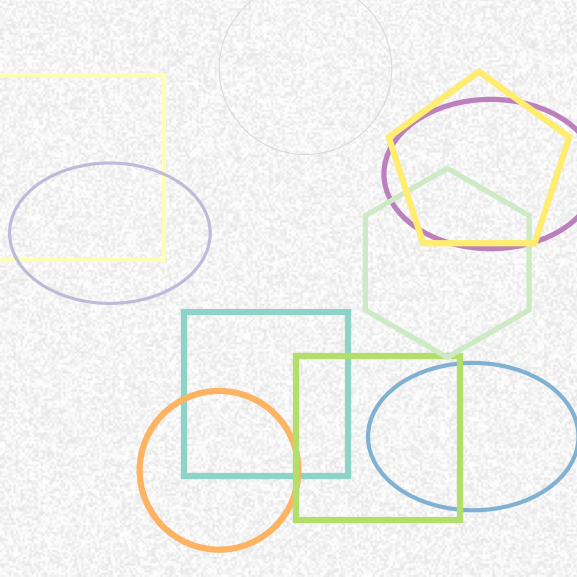[{"shape": "square", "thickness": 3, "radius": 0.71, "center": [0.46, 0.317]}, {"shape": "square", "thickness": 2, "radius": 0.8, "center": [0.125, 0.709]}, {"shape": "oval", "thickness": 1.5, "radius": 0.87, "center": [0.19, 0.595]}, {"shape": "oval", "thickness": 2, "radius": 0.91, "center": [0.819, 0.243]}, {"shape": "circle", "thickness": 3, "radius": 0.69, "center": [0.379, 0.185]}, {"shape": "square", "thickness": 3, "radius": 0.71, "center": [0.655, 0.241]}, {"shape": "circle", "thickness": 0.5, "radius": 0.75, "center": [0.529, 0.881]}, {"shape": "oval", "thickness": 2.5, "radius": 0.92, "center": [0.85, 0.698]}, {"shape": "hexagon", "thickness": 2.5, "radius": 0.82, "center": [0.774, 0.544]}, {"shape": "pentagon", "thickness": 3, "radius": 0.82, "center": [0.829, 0.711]}]